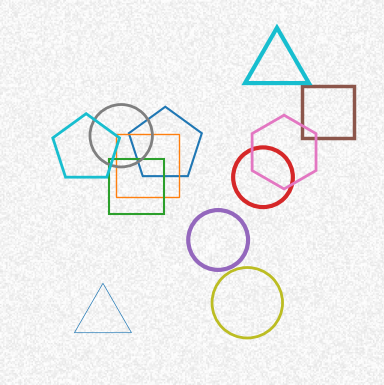[{"shape": "pentagon", "thickness": 1.5, "radius": 0.5, "center": [0.429, 0.623]}, {"shape": "triangle", "thickness": 0.5, "radius": 0.43, "center": [0.267, 0.179]}, {"shape": "square", "thickness": 1, "radius": 0.41, "center": [0.383, 0.57]}, {"shape": "square", "thickness": 1.5, "radius": 0.36, "center": [0.354, 0.515]}, {"shape": "circle", "thickness": 3, "radius": 0.39, "center": [0.683, 0.54]}, {"shape": "circle", "thickness": 3, "radius": 0.39, "center": [0.567, 0.377]}, {"shape": "square", "thickness": 2.5, "radius": 0.34, "center": [0.851, 0.71]}, {"shape": "hexagon", "thickness": 2, "radius": 0.48, "center": [0.738, 0.605]}, {"shape": "circle", "thickness": 2, "radius": 0.41, "center": [0.315, 0.647]}, {"shape": "circle", "thickness": 2, "radius": 0.46, "center": [0.642, 0.214]}, {"shape": "triangle", "thickness": 3, "radius": 0.48, "center": [0.719, 0.832]}, {"shape": "pentagon", "thickness": 2, "radius": 0.46, "center": [0.224, 0.614]}]